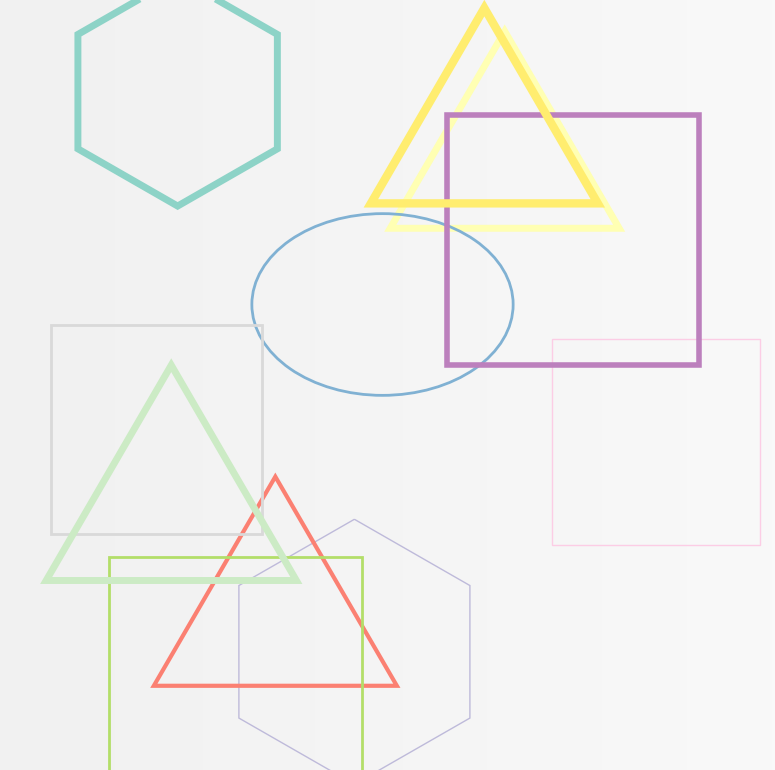[{"shape": "hexagon", "thickness": 2.5, "radius": 0.74, "center": [0.229, 0.881]}, {"shape": "triangle", "thickness": 2.5, "radius": 0.85, "center": [0.651, 0.789]}, {"shape": "hexagon", "thickness": 0.5, "radius": 0.86, "center": [0.457, 0.154]}, {"shape": "triangle", "thickness": 1.5, "radius": 0.91, "center": [0.355, 0.2]}, {"shape": "oval", "thickness": 1, "radius": 0.84, "center": [0.494, 0.605]}, {"shape": "square", "thickness": 1, "radius": 0.82, "center": [0.304, 0.113]}, {"shape": "square", "thickness": 0.5, "radius": 0.67, "center": [0.847, 0.426]}, {"shape": "square", "thickness": 1, "radius": 0.68, "center": [0.202, 0.442]}, {"shape": "square", "thickness": 2, "radius": 0.81, "center": [0.739, 0.688]}, {"shape": "triangle", "thickness": 2.5, "radius": 0.93, "center": [0.221, 0.339]}, {"shape": "triangle", "thickness": 3, "radius": 0.85, "center": [0.625, 0.82]}]